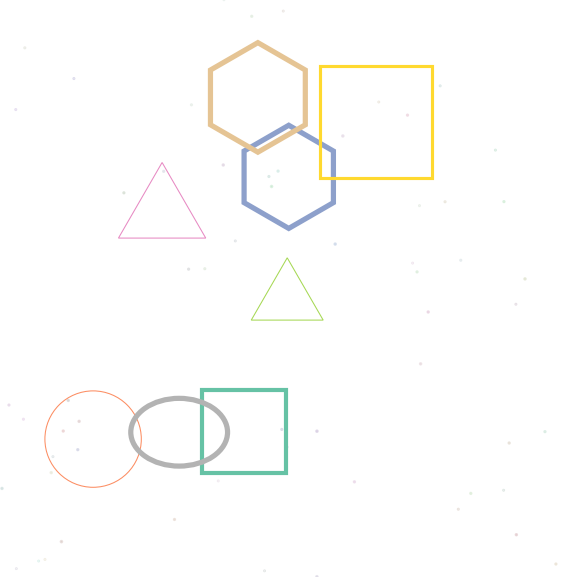[{"shape": "square", "thickness": 2, "radius": 0.36, "center": [0.422, 0.252]}, {"shape": "circle", "thickness": 0.5, "radius": 0.42, "center": [0.161, 0.239]}, {"shape": "hexagon", "thickness": 2.5, "radius": 0.45, "center": [0.5, 0.693]}, {"shape": "triangle", "thickness": 0.5, "radius": 0.44, "center": [0.281, 0.631]}, {"shape": "triangle", "thickness": 0.5, "radius": 0.36, "center": [0.497, 0.481]}, {"shape": "square", "thickness": 1.5, "radius": 0.48, "center": [0.652, 0.788]}, {"shape": "hexagon", "thickness": 2.5, "radius": 0.47, "center": [0.447, 0.83]}, {"shape": "oval", "thickness": 2.5, "radius": 0.42, "center": [0.31, 0.251]}]